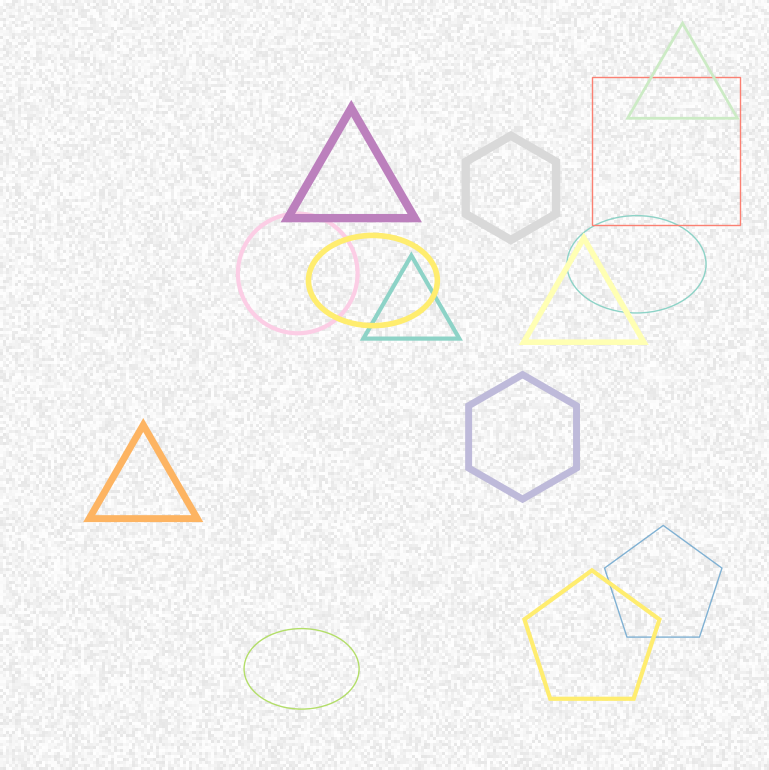[{"shape": "oval", "thickness": 0.5, "radius": 0.45, "center": [0.827, 0.657]}, {"shape": "triangle", "thickness": 1.5, "radius": 0.36, "center": [0.534, 0.596]}, {"shape": "triangle", "thickness": 2, "radius": 0.45, "center": [0.758, 0.601]}, {"shape": "hexagon", "thickness": 2.5, "radius": 0.4, "center": [0.679, 0.433]}, {"shape": "square", "thickness": 0.5, "radius": 0.48, "center": [0.865, 0.804]}, {"shape": "pentagon", "thickness": 0.5, "radius": 0.4, "center": [0.861, 0.237]}, {"shape": "triangle", "thickness": 2.5, "radius": 0.41, "center": [0.186, 0.367]}, {"shape": "oval", "thickness": 0.5, "radius": 0.37, "center": [0.392, 0.131]}, {"shape": "circle", "thickness": 1.5, "radius": 0.39, "center": [0.387, 0.645]}, {"shape": "hexagon", "thickness": 3, "radius": 0.34, "center": [0.663, 0.756]}, {"shape": "triangle", "thickness": 3, "radius": 0.48, "center": [0.456, 0.764]}, {"shape": "triangle", "thickness": 1, "radius": 0.41, "center": [0.886, 0.888]}, {"shape": "oval", "thickness": 2, "radius": 0.42, "center": [0.484, 0.636]}, {"shape": "pentagon", "thickness": 1.5, "radius": 0.46, "center": [0.769, 0.167]}]